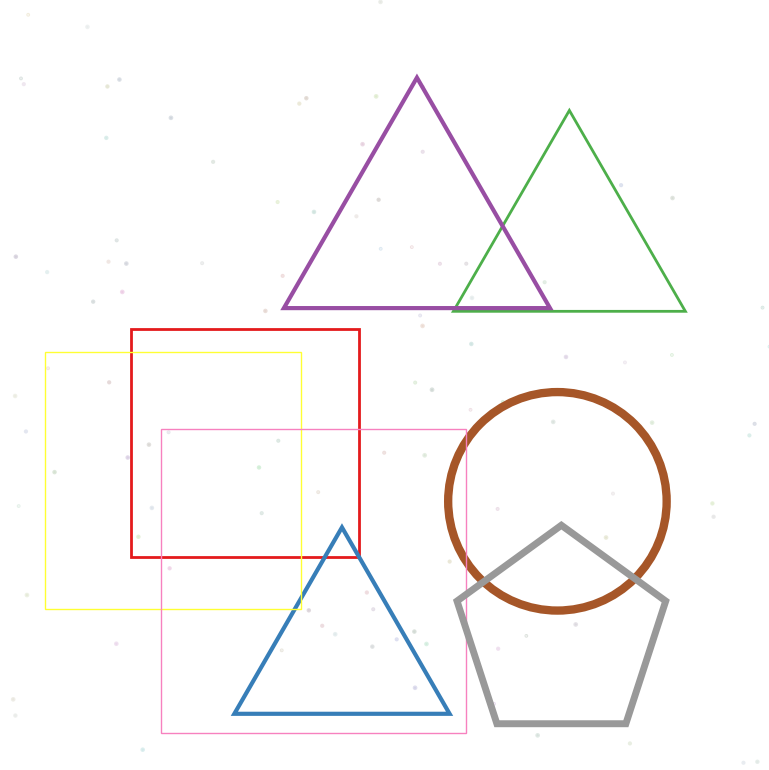[{"shape": "square", "thickness": 1, "radius": 0.74, "center": [0.318, 0.425]}, {"shape": "triangle", "thickness": 1.5, "radius": 0.81, "center": [0.444, 0.154]}, {"shape": "triangle", "thickness": 1, "radius": 0.87, "center": [0.739, 0.683]}, {"shape": "triangle", "thickness": 1.5, "radius": 1.0, "center": [0.541, 0.7]}, {"shape": "square", "thickness": 0.5, "radius": 0.83, "center": [0.225, 0.376]}, {"shape": "circle", "thickness": 3, "radius": 0.71, "center": [0.724, 0.349]}, {"shape": "square", "thickness": 0.5, "radius": 0.99, "center": [0.407, 0.246]}, {"shape": "pentagon", "thickness": 2.5, "radius": 0.71, "center": [0.729, 0.175]}]